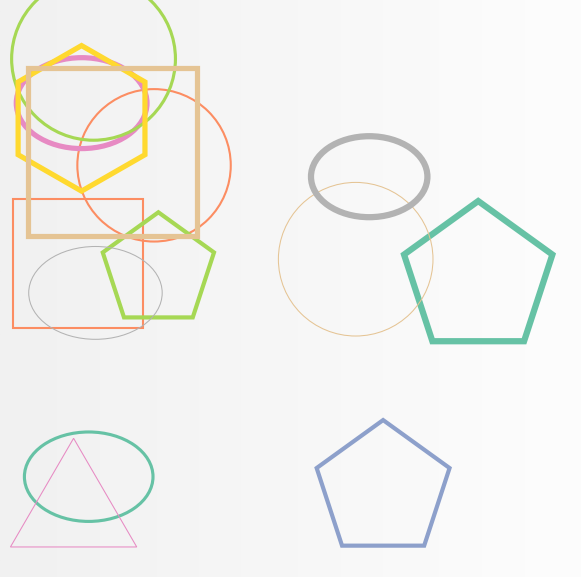[{"shape": "pentagon", "thickness": 3, "radius": 0.67, "center": [0.823, 0.517]}, {"shape": "oval", "thickness": 1.5, "radius": 0.55, "center": [0.153, 0.174]}, {"shape": "circle", "thickness": 1, "radius": 0.66, "center": [0.265, 0.713]}, {"shape": "square", "thickness": 1, "radius": 0.56, "center": [0.134, 0.542]}, {"shape": "pentagon", "thickness": 2, "radius": 0.6, "center": [0.659, 0.152]}, {"shape": "oval", "thickness": 2.5, "radius": 0.56, "center": [0.14, 0.821]}, {"shape": "triangle", "thickness": 0.5, "radius": 0.63, "center": [0.127, 0.115]}, {"shape": "pentagon", "thickness": 2, "radius": 0.5, "center": [0.272, 0.531]}, {"shape": "circle", "thickness": 1.5, "radius": 0.7, "center": [0.161, 0.897]}, {"shape": "hexagon", "thickness": 2.5, "radius": 0.63, "center": [0.14, 0.794]}, {"shape": "circle", "thickness": 0.5, "radius": 0.66, "center": [0.612, 0.55]}, {"shape": "square", "thickness": 2.5, "radius": 0.73, "center": [0.193, 0.736]}, {"shape": "oval", "thickness": 0.5, "radius": 0.57, "center": [0.164, 0.492]}, {"shape": "oval", "thickness": 3, "radius": 0.5, "center": [0.635, 0.693]}]